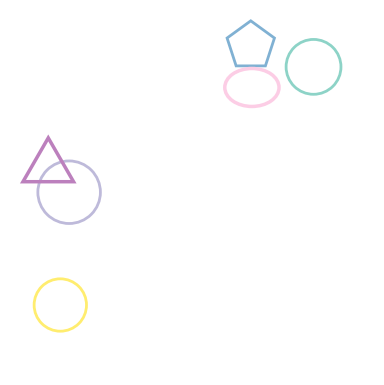[{"shape": "circle", "thickness": 2, "radius": 0.36, "center": [0.814, 0.826]}, {"shape": "circle", "thickness": 2, "radius": 0.41, "center": [0.18, 0.501]}, {"shape": "pentagon", "thickness": 2, "radius": 0.32, "center": [0.651, 0.881]}, {"shape": "oval", "thickness": 2.5, "radius": 0.35, "center": [0.654, 0.773]}, {"shape": "triangle", "thickness": 2.5, "radius": 0.38, "center": [0.125, 0.566]}, {"shape": "circle", "thickness": 2, "radius": 0.34, "center": [0.157, 0.208]}]